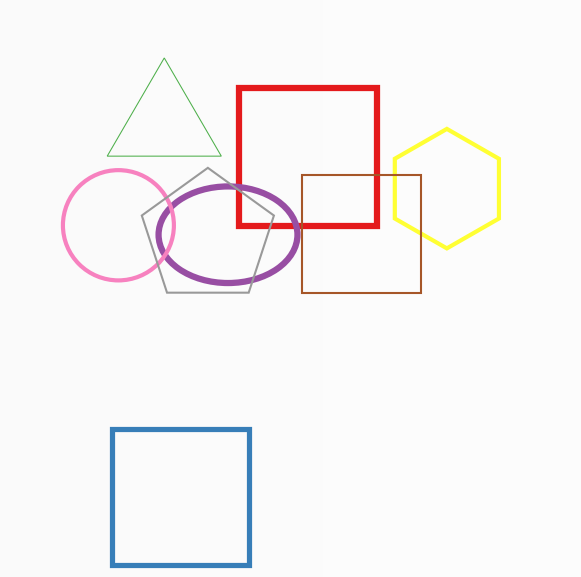[{"shape": "square", "thickness": 3, "radius": 0.6, "center": [0.53, 0.727]}, {"shape": "square", "thickness": 2.5, "radius": 0.59, "center": [0.311, 0.139]}, {"shape": "triangle", "thickness": 0.5, "radius": 0.57, "center": [0.283, 0.785]}, {"shape": "oval", "thickness": 3, "radius": 0.6, "center": [0.392, 0.593]}, {"shape": "hexagon", "thickness": 2, "radius": 0.52, "center": [0.769, 0.672]}, {"shape": "square", "thickness": 1, "radius": 0.51, "center": [0.622, 0.593]}, {"shape": "circle", "thickness": 2, "radius": 0.48, "center": [0.204, 0.609]}, {"shape": "pentagon", "thickness": 1, "radius": 0.6, "center": [0.358, 0.589]}]